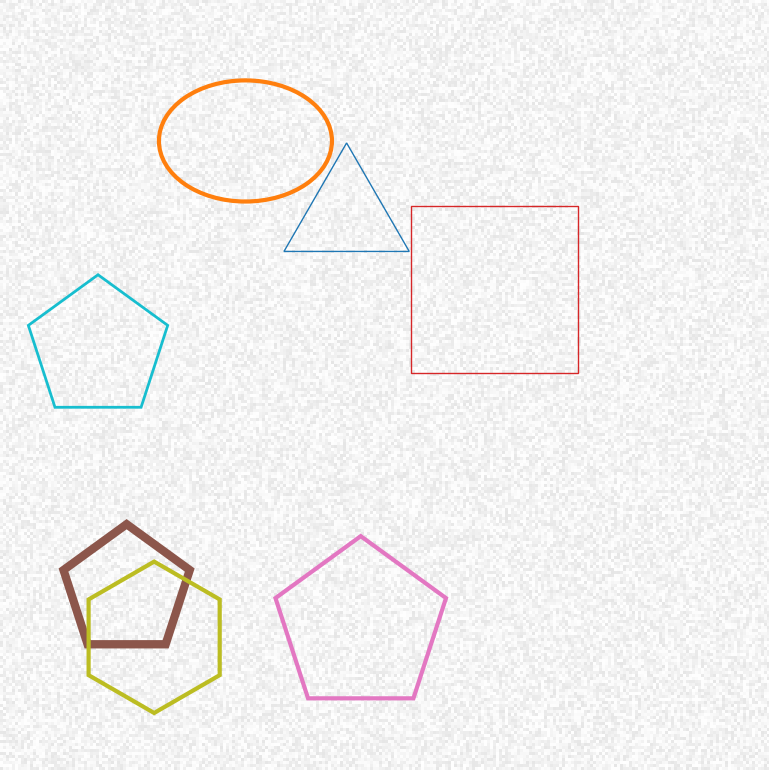[{"shape": "triangle", "thickness": 0.5, "radius": 0.47, "center": [0.45, 0.72]}, {"shape": "oval", "thickness": 1.5, "radius": 0.56, "center": [0.319, 0.817]}, {"shape": "square", "thickness": 0.5, "radius": 0.54, "center": [0.642, 0.624]}, {"shape": "pentagon", "thickness": 3, "radius": 0.43, "center": [0.164, 0.233]}, {"shape": "pentagon", "thickness": 1.5, "radius": 0.58, "center": [0.468, 0.187]}, {"shape": "hexagon", "thickness": 1.5, "radius": 0.49, "center": [0.2, 0.172]}, {"shape": "pentagon", "thickness": 1, "radius": 0.48, "center": [0.127, 0.548]}]